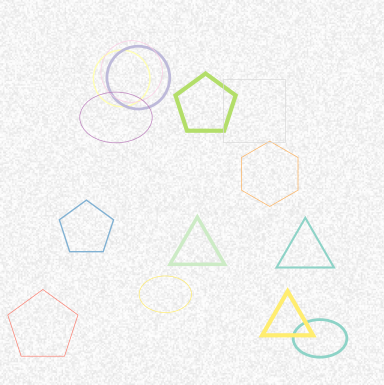[{"shape": "oval", "thickness": 2, "radius": 0.35, "center": [0.831, 0.121]}, {"shape": "triangle", "thickness": 1.5, "radius": 0.43, "center": [0.793, 0.348]}, {"shape": "circle", "thickness": 1, "radius": 0.37, "center": [0.316, 0.796]}, {"shape": "circle", "thickness": 2, "radius": 0.41, "center": [0.359, 0.798]}, {"shape": "pentagon", "thickness": 0.5, "radius": 0.48, "center": [0.111, 0.152]}, {"shape": "pentagon", "thickness": 1, "radius": 0.37, "center": [0.225, 0.406]}, {"shape": "hexagon", "thickness": 0.5, "radius": 0.42, "center": [0.701, 0.548]}, {"shape": "pentagon", "thickness": 3, "radius": 0.41, "center": [0.534, 0.727]}, {"shape": "circle", "thickness": 0.5, "radius": 0.4, "center": [0.342, 0.814]}, {"shape": "square", "thickness": 0.5, "radius": 0.4, "center": [0.66, 0.713]}, {"shape": "oval", "thickness": 0.5, "radius": 0.47, "center": [0.301, 0.695]}, {"shape": "triangle", "thickness": 2.5, "radius": 0.41, "center": [0.513, 0.354]}, {"shape": "oval", "thickness": 0.5, "radius": 0.34, "center": [0.429, 0.236]}, {"shape": "triangle", "thickness": 3, "radius": 0.38, "center": [0.747, 0.167]}]